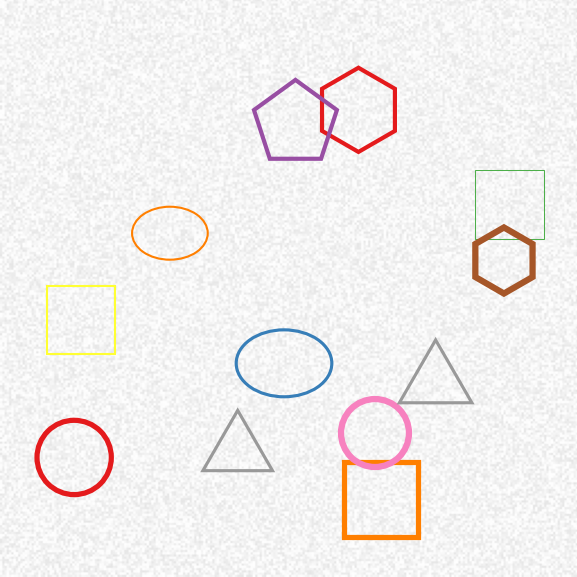[{"shape": "circle", "thickness": 2.5, "radius": 0.32, "center": [0.128, 0.207]}, {"shape": "hexagon", "thickness": 2, "radius": 0.36, "center": [0.621, 0.809]}, {"shape": "oval", "thickness": 1.5, "radius": 0.41, "center": [0.492, 0.37]}, {"shape": "square", "thickness": 0.5, "radius": 0.3, "center": [0.882, 0.645]}, {"shape": "pentagon", "thickness": 2, "radius": 0.38, "center": [0.512, 0.785]}, {"shape": "oval", "thickness": 1, "radius": 0.33, "center": [0.294, 0.595]}, {"shape": "square", "thickness": 2.5, "radius": 0.32, "center": [0.66, 0.134]}, {"shape": "square", "thickness": 1, "radius": 0.29, "center": [0.14, 0.445]}, {"shape": "hexagon", "thickness": 3, "radius": 0.29, "center": [0.873, 0.548]}, {"shape": "circle", "thickness": 3, "radius": 0.29, "center": [0.649, 0.249]}, {"shape": "triangle", "thickness": 1.5, "radius": 0.35, "center": [0.412, 0.219]}, {"shape": "triangle", "thickness": 1.5, "radius": 0.36, "center": [0.754, 0.338]}]